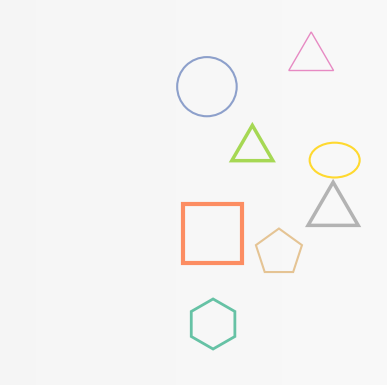[{"shape": "hexagon", "thickness": 2, "radius": 0.32, "center": [0.55, 0.158]}, {"shape": "square", "thickness": 3, "radius": 0.38, "center": [0.549, 0.392]}, {"shape": "circle", "thickness": 1.5, "radius": 0.38, "center": [0.534, 0.775]}, {"shape": "triangle", "thickness": 1, "radius": 0.33, "center": [0.803, 0.85]}, {"shape": "triangle", "thickness": 2.5, "radius": 0.31, "center": [0.651, 0.613]}, {"shape": "oval", "thickness": 1.5, "radius": 0.32, "center": [0.864, 0.584]}, {"shape": "pentagon", "thickness": 1.5, "radius": 0.31, "center": [0.72, 0.344]}, {"shape": "triangle", "thickness": 2.5, "radius": 0.37, "center": [0.86, 0.452]}]